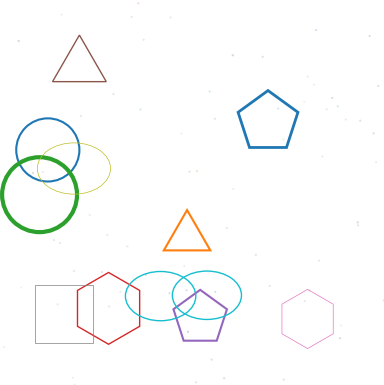[{"shape": "circle", "thickness": 1.5, "radius": 0.41, "center": [0.124, 0.611]}, {"shape": "pentagon", "thickness": 2, "radius": 0.41, "center": [0.696, 0.683]}, {"shape": "triangle", "thickness": 1.5, "radius": 0.35, "center": [0.486, 0.385]}, {"shape": "circle", "thickness": 3, "radius": 0.49, "center": [0.103, 0.494]}, {"shape": "hexagon", "thickness": 1, "radius": 0.47, "center": [0.282, 0.199]}, {"shape": "pentagon", "thickness": 1.5, "radius": 0.37, "center": [0.52, 0.174]}, {"shape": "triangle", "thickness": 1, "radius": 0.4, "center": [0.206, 0.828]}, {"shape": "hexagon", "thickness": 0.5, "radius": 0.38, "center": [0.799, 0.171]}, {"shape": "square", "thickness": 0.5, "radius": 0.38, "center": [0.167, 0.184]}, {"shape": "oval", "thickness": 0.5, "radius": 0.48, "center": [0.192, 0.562]}, {"shape": "oval", "thickness": 1, "radius": 0.45, "center": [0.537, 0.233]}, {"shape": "oval", "thickness": 1, "radius": 0.46, "center": [0.417, 0.231]}]